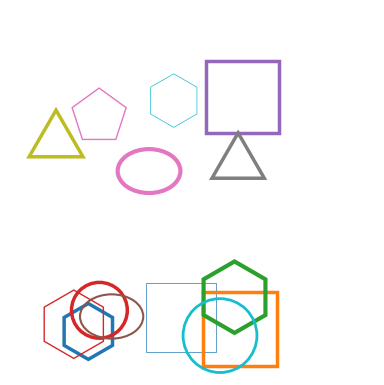[{"shape": "square", "thickness": 0.5, "radius": 0.45, "center": [0.47, 0.176]}, {"shape": "hexagon", "thickness": 2.5, "radius": 0.36, "center": [0.229, 0.139]}, {"shape": "square", "thickness": 2.5, "radius": 0.48, "center": [0.623, 0.146]}, {"shape": "hexagon", "thickness": 3, "radius": 0.46, "center": [0.609, 0.228]}, {"shape": "hexagon", "thickness": 1, "radius": 0.44, "center": [0.192, 0.158]}, {"shape": "circle", "thickness": 2.5, "radius": 0.36, "center": [0.258, 0.194]}, {"shape": "square", "thickness": 2.5, "radius": 0.47, "center": [0.629, 0.747]}, {"shape": "oval", "thickness": 1.5, "radius": 0.41, "center": [0.29, 0.178]}, {"shape": "oval", "thickness": 3, "radius": 0.41, "center": [0.387, 0.556]}, {"shape": "pentagon", "thickness": 1, "radius": 0.37, "center": [0.258, 0.698]}, {"shape": "triangle", "thickness": 2.5, "radius": 0.39, "center": [0.619, 0.576]}, {"shape": "triangle", "thickness": 2.5, "radius": 0.4, "center": [0.146, 0.633]}, {"shape": "circle", "thickness": 2, "radius": 0.48, "center": [0.571, 0.128]}, {"shape": "hexagon", "thickness": 0.5, "radius": 0.35, "center": [0.451, 0.739]}]